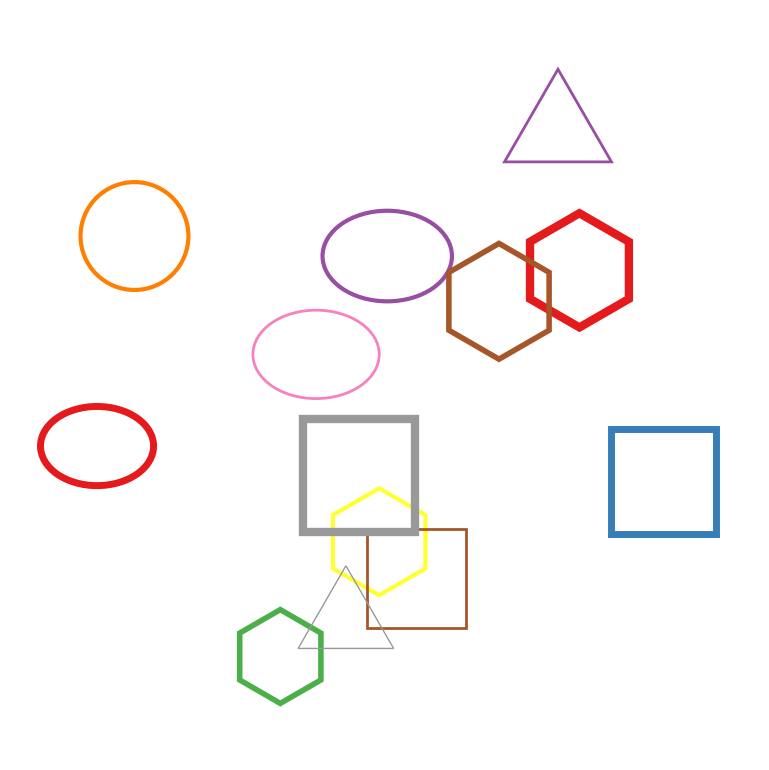[{"shape": "oval", "thickness": 2.5, "radius": 0.37, "center": [0.126, 0.421]}, {"shape": "hexagon", "thickness": 3, "radius": 0.37, "center": [0.753, 0.649]}, {"shape": "square", "thickness": 2.5, "radius": 0.34, "center": [0.862, 0.375]}, {"shape": "hexagon", "thickness": 2, "radius": 0.3, "center": [0.364, 0.147]}, {"shape": "oval", "thickness": 1.5, "radius": 0.42, "center": [0.503, 0.667]}, {"shape": "triangle", "thickness": 1, "radius": 0.4, "center": [0.725, 0.83]}, {"shape": "circle", "thickness": 1.5, "radius": 0.35, "center": [0.175, 0.693]}, {"shape": "hexagon", "thickness": 1.5, "radius": 0.35, "center": [0.492, 0.296]}, {"shape": "square", "thickness": 1, "radius": 0.32, "center": [0.541, 0.249]}, {"shape": "hexagon", "thickness": 2, "radius": 0.38, "center": [0.648, 0.609]}, {"shape": "oval", "thickness": 1, "radius": 0.41, "center": [0.41, 0.54]}, {"shape": "square", "thickness": 3, "radius": 0.37, "center": [0.466, 0.383]}, {"shape": "triangle", "thickness": 0.5, "radius": 0.36, "center": [0.449, 0.194]}]